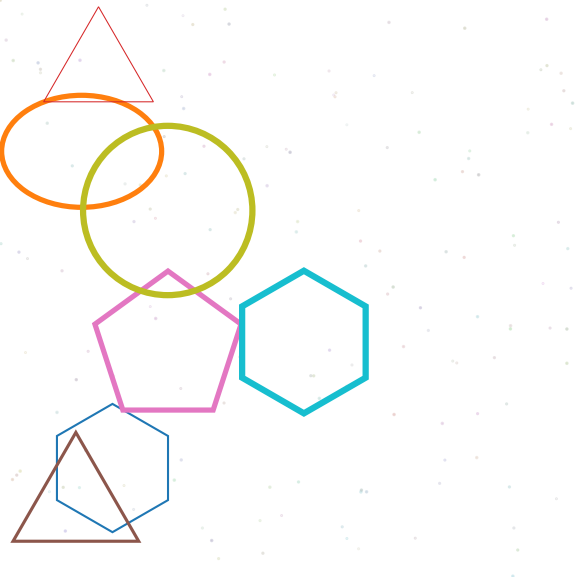[{"shape": "hexagon", "thickness": 1, "radius": 0.56, "center": [0.195, 0.189]}, {"shape": "oval", "thickness": 2.5, "radius": 0.69, "center": [0.141, 0.737]}, {"shape": "triangle", "thickness": 0.5, "radius": 0.55, "center": [0.171, 0.878]}, {"shape": "triangle", "thickness": 1.5, "radius": 0.63, "center": [0.131, 0.125]}, {"shape": "pentagon", "thickness": 2.5, "radius": 0.67, "center": [0.291, 0.397]}, {"shape": "circle", "thickness": 3, "radius": 0.73, "center": [0.29, 0.635]}, {"shape": "hexagon", "thickness": 3, "radius": 0.62, "center": [0.526, 0.407]}]